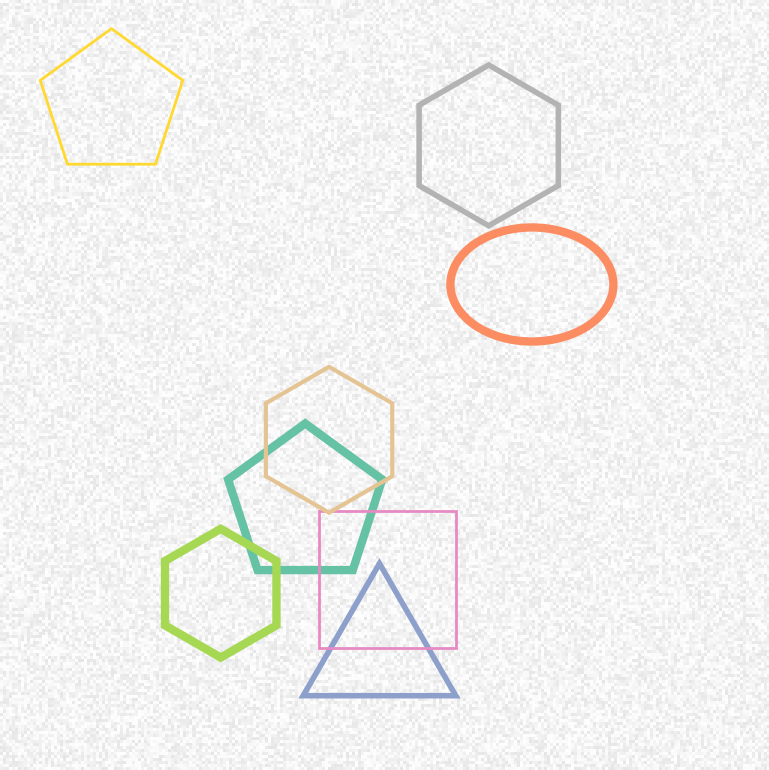[{"shape": "pentagon", "thickness": 3, "radius": 0.53, "center": [0.396, 0.345]}, {"shape": "oval", "thickness": 3, "radius": 0.53, "center": [0.691, 0.631]}, {"shape": "triangle", "thickness": 2, "radius": 0.57, "center": [0.493, 0.154]}, {"shape": "square", "thickness": 1, "radius": 0.45, "center": [0.503, 0.247]}, {"shape": "hexagon", "thickness": 3, "radius": 0.42, "center": [0.287, 0.23]}, {"shape": "pentagon", "thickness": 1, "radius": 0.49, "center": [0.145, 0.866]}, {"shape": "hexagon", "thickness": 1.5, "radius": 0.47, "center": [0.427, 0.429]}, {"shape": "hexagon", "thickness": 2, "radius": 0.52, "center": [0.635, 0.811]}]